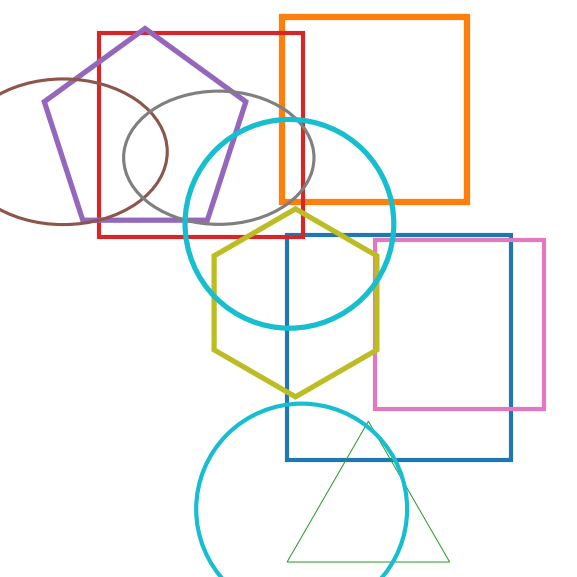[{"shape": "square", "thickness": 2, "radius": 0.97, "center": [0.691, 0.397]}, {"shape": "square", "thickness": 3, "radius": 0.8, "center": [0.648, 0.809]}, {"shape": "triangle", "thickness": 0.5, "radius": 0.81, "center": [0.638, 0.107]}, {"shape": "square", "thickness": 2, "radius": 0.88, "center": [0.348, 0.765]}, {"shape": "pentagon", "thickness": 2.5, "radius": 0.92, "center": [0.251, 0.766]}, {"shape": "oval", "thickness": 1.5, "radius": 0.9, "center": [0.109, 0.736]}, {"shape": "square", "thickness": 2, "radius": 0.73, "center": [0.796, 0.437]}, {"shape": "oval", "thickness": 1.5, "radius": 0.82, "center": [0.379, 0.726]}, {"shape": "hexagon", "thickness": 2.5, "radius": 0.81, "center": [0.512, 0.475]}, {"shape": "circle", "thickness": 2, "radius": 0.91, "center": [0.522, 0.118]}, {"shape": "circle", "thickness": 2.5, "radius": 0.9, "center": [0.501, 0.612]}]